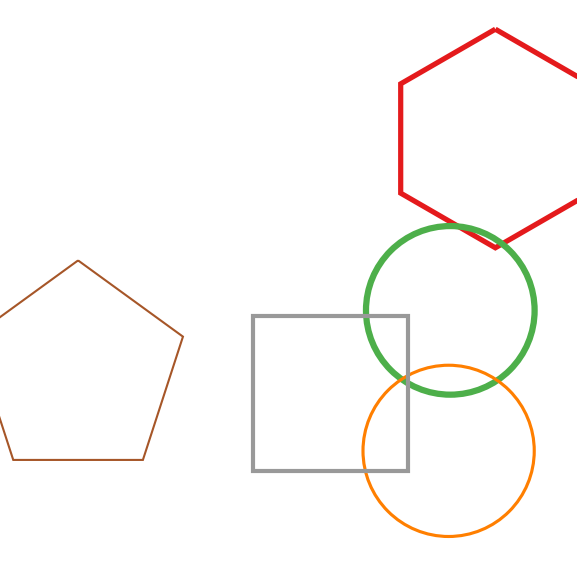[{"shape": "hexagon", "thickness": 2.5, "radius": 0.95, "center": [0.858, 0.759]}, {"shape": "circle", "thickness": 3, "radius": 0.73, "center": [0.78, 0.462]}, {"shape": "circle", "thickness": 1.5, "radius": 0.74, "center": [0.777, 0.218]}, {"shape": "pentagon", "thickness": 1, "radius": 0.95, "center": [0.135, 0.357]}, {"shape": "square", "thickness": 2, "radius": 0.67, "center": [0.573, 0.317]}]